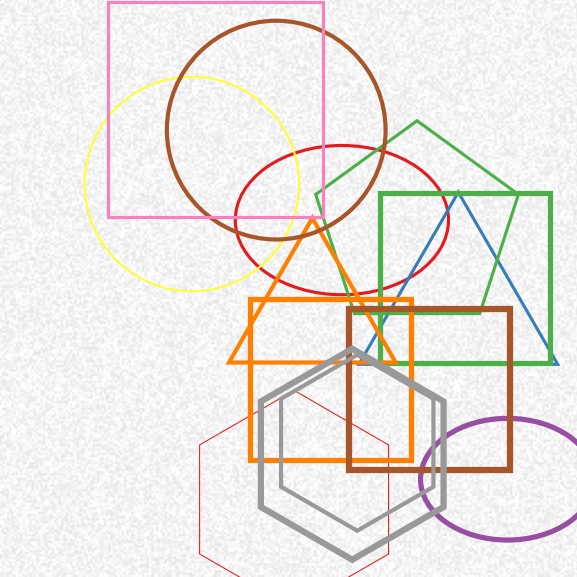[{"shape": "hexagon", "thickness": 0.5, "radius": 0.94, "center": [0.509, 0.134]}, {"shape": "oval", "thickness": 1.5, "radius": 0.92, "center": [0.592, 0.618]}, {"shape": "triangle", "thickness": 1.5, "radius": 0.99, "center": [0.794, 0.468]}, {"shape": "square", "thickness": 2.5, "radius": 0.74, "center": [0.806, 0.517]}, {"shape": "pentagon", "thickness": 1.5, "radius": 0.92, "center": [0.722, 0.605]}, {"shape": "oval", "thickness": 2.5, "radius": 0.75, "center": [0.879, 0.169]}, {"shape": "triangle", "thickness": 2, "radius": 0.83, "center": [0.541, 0.455]}, {"shape": "square", "thickness": 2.5, "radius": 0.7, "center": [0.572, 0.341]}, {"shape": "circle", "thickness": 1, "radius": 0.93, "center": [0.332, 0.68]}, {"shape": "square", "thickness": 3, "radius": 0.7, "center": [0.743, 0.325]}, {"shape": "circle", "thickness": 2, "radius": 0.95, "center": [0.478, 0.774]}, {"shape": "square", "thickness": 1.5, "radius": 0.93, "center": [0.373, 0.809]}, {"shape": "hexagon", "thickness": 3, "radius": 0.91, "center": [0.61, 0.213]}, {"shape": "hexagon", "thickness": 2, "radius": 0.76, "center": [0.619, 0.232]}]